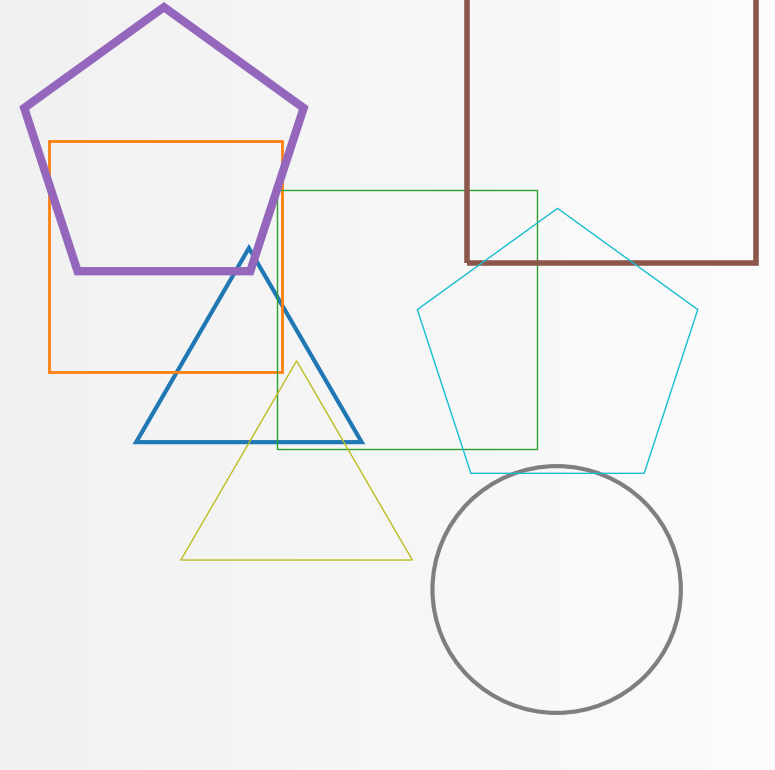[{"shape": "triangle", "thickness": 1.5, "radius": 0.84, "center": [0.321, 0.51]}, {"shape": "square", "thickness": 1, "radius": 0.75, "center": [0.213, 0.667]}, {"shape": "square", "thickness": 0.5, "radius": 0.84, "center": [0.525, 0.585]}, {"shape": "pentagon", "thickness": 3, "radius": 0.95, "center": [0.212, 0.801]}, {"shape": "square", "thickness": 2, "radius": 0.93, "center": [0.789, 0.844]}, {"shape": "circle", "thickness": 1.5, "radius": 0.8, "center": [0.718, 0.234]}, {"shape": "triangle", "thickness": 0.5, "radius": 0.86, "center": [0.383, 0.359]}, {"shape": "pentagon", "thickness": 0.5, "radius": 0.95, "center": [0.719, 0.539]}]